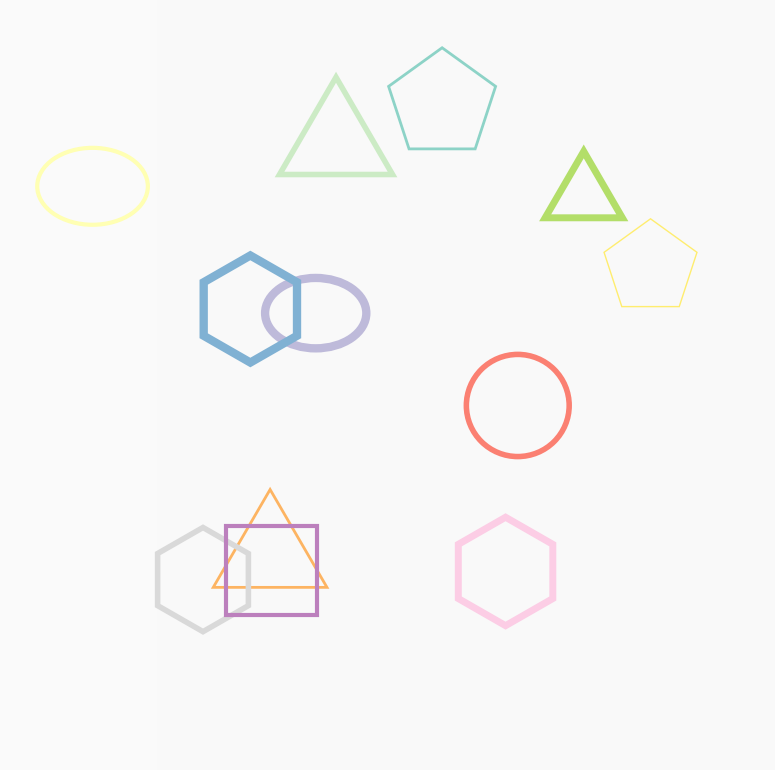[{"shape": "pentagon", "thickness": 1, "radius": 0.36, "center": [0.57, 0.865]}, {"shape": "oval", "thickness": 1.5, "radius": 0.36, "center": [0.119, 0.758]}, {"shape": "oval", "thickness": 3, "radius": 0.33, "center": [0.407, 0.593]}, {"shape": "circle", "thickness": 2, "radius": 0.33, "center": [0.668, 0.473]}, {"shape": "hexagon", "thickness": 3, "radius": 0.35, "center": [0.323, 0.599]}, {"shape": "triangle", "thickness": 1, "radius": 0.42, "center": [0.349, 0.28]}, {"shape": "triangle", "thickness": 2.5, "radius": 0.29, "center": [0.753, 0.746]}, {"shape": "hexagon", "thickness": 2.5, "radius": 0.35, "center": [0.652, 0.258]}, {"shape": "hexagon", "thickness": 2, "radius": 0.34, "center": [0.262, 0.247]}, {"shape": "square", "thickness": 1.5, "radius": 0.29, "center": [0.35, 0.259]}, {"shape": "triangle", "thickness": 2, "radius": 0.42, "center": [0.434, 0.815]}, {"shape": "pentagon", "thickness": 0.5, "radius": 0.32, "center": [0.839, 0.653]}]